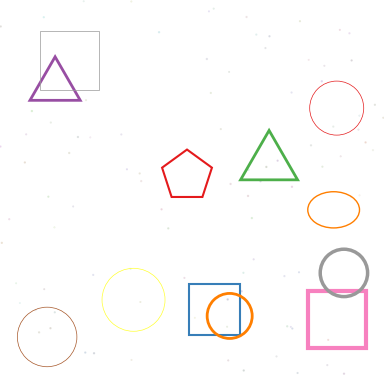[{"shape": "pentagon", "thickness": 1.5, "radius": 0.34, "center": [0.486, 0.543]}, {"shape": "circle", "thickness": 0.5, "radius": 0.35, "center": [0.875, 0.719]}, {"shape": "square", "thickness": 1.5, "radius": 0.33, "center": [0.557, 0.196]}, {"shape": "triangle", "thickness": 2, "radius": 0.43, "center": [0.699, 0.576]}, {"shape": "triangle", "thickness": 2, "radius": 0.38, "center": [0.143, 0.777]}, {"shape": "oval", "thickness": 1, "radius": 0.34, "center": [0.867, 0.455]}, {"shape": "circle", "thickness": 2, "radius": 0.29, "center": [0.597, 0.179]}, {"shape": "circle", "thickness": 0.5, "radius": 0.41, "center": [0.347, 0.221]}, {"shape": "circle", "thickness": 0.5, "radius": 0.39, "center": [0.122, 0.125]}, {"shape": "square", "thickness": 3, "radius": 0.37, "center": [0.876, 0.17]}, {"shape": "square", "thickness": 0.5, "radius": 0.39, "center": [0.18, 0.842]}, {"shape": "circle", "thickness": 2.5, "radius": 0.31, "center": [0.893, 0.291]}]